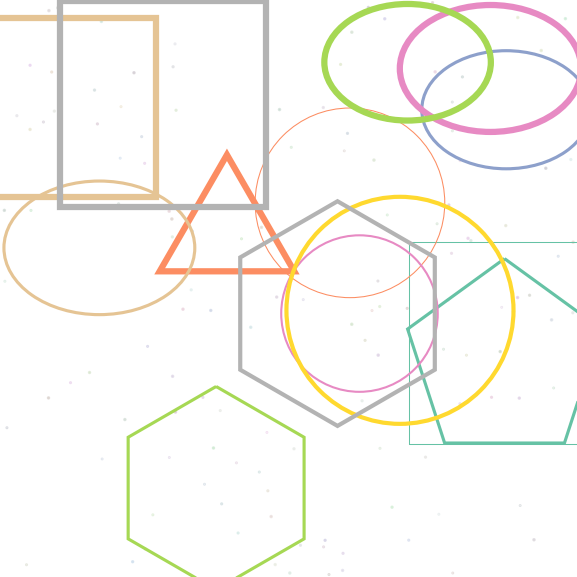[{"shape": "pentagon", "thickness": 1.5, "radius": 0.88, "center": [0.874, 0.375]}, {"shape": "square", "thickness": 0.5, "radius": 0.87, "center": [0.883, 0.406]}, {"shape": "triangle", "thickness": 3, "radius": 0.67, "center": [0.393, 0.597]}, {"shape": "circle", "thickness": 0.5, "radius": 0.82, "center": [0.606, 0.648]}, {"shape": "oval", "thickness": 1.5, "radius": 0.73, "center": [0.876, 0.809]}, {"shape": "oval", "thickness": 3, "radius": 0.78, "center": [0.849, 0.881]}, {"shape": "circle", "thickness": 1, "radius": 0.68, "center": [0.622, 0.456]}, {"shape": "oval", "thickness": 3, "radius": 0.72, "center": [0.706, 0.891]}, {"shape": "hexagon", "thickness": 1.5, "radius": 0.88, "center": [0.374, 0.154]}, {"shape": "circle", "thickness": 2, "radius": 0.98, "center": [0.693, 0.462]}, {"shape": "oval", "thickness": 1.5, "radius": 0.83, "center": [0.172, 0.57]}, {"shape": "square", "thickness": 3, "radius": 0.77, "center": [0.116, 0.813]}, {"shape": "hexagon", "thickness": 2, "radius": 0.97, "center": [0.584, 0.456]}, {"shape": "square", "thickness": 3, "radius": 0.89, "center": [0.282, 0.819]}]